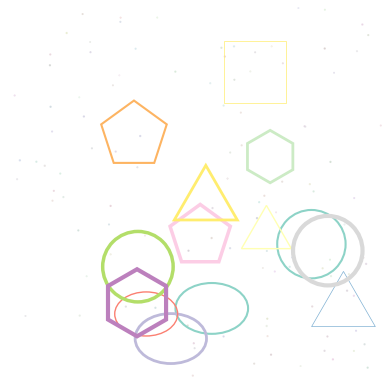[{"shape": "circle", "thickness": 1.5, "radius": 0.44, "center": [0.809, 0.366]}, {"shape": "oval", "thickness": 1.5, "radius": 0.47, "center": [0.55, 0.199]}, {"shape": "triangle", "thickness": 1, "radius": 0.37, "center": [0.692, 0.392]}, {"shape": "oval", "thickness": 2, "radius": 0.46, "center": [0.444, 0.121]}, {"shape": "oval", "thickness": 1, "radius": 0.41, "center": [0.38, 0.185]}, {"shape": "triangle", "thickness": 0.5, "radius": 0.48, "center": [0.892, 0.199]}, {"shape": "pentagon", "thickness": 1.5, "radius": 0.45, "center": [0.348, 0.649]}, {"shape": "circle", "thickness": 2.5, "radius": 0.46, "center": [0.358, 0.307]}, {"shape": "pentagon", "thickness": 2.5, "radius": 0.41, "center": [0.52, 0.387]}, {"shape": "circle", "thickness": 3, "radius": 0.45, "center": [0.851, 0.349]}, {"shape": "hexagon", "thickness": 3, "radius": 0.44, "center": [0.356, 0.214]}, {"shape": "hexagon", "thickness": 2, "radius": 0.34, "center": [0.702, 0.593]}, {"shape": "square", "thickness": 0.5, "radius": 0.4, "center": [0.663, 0.814]}, {"shape": "triangle", "thickness": 2, "radius": 0.47, "center": [0.535, 0.476]}]